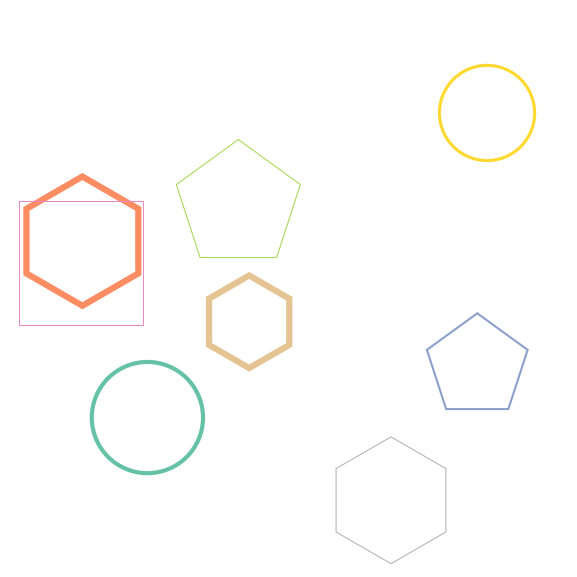[{"shape": "circle", "thickness": 2, "radius": 0.48, "center": [0.255, 0.276]}, {"shape": "hexagon", "thickness": 3, "radius": 0.56, "center": [0.143, 0.582]}, {"shape": "pentagon", "thickness": 1, "radius": 0.46, "center": [0.826, 0.365]}, {"shape": "square", "thickness": 0.5, "radius": 0.54, "center": [0.14, 0.544]}, {"shape": "pentagon", "thickness": 0.5, "radius": 0.56, "center": [0.413, 0.645]}, {"shape": "circle", "thickness": 1.5, "radius": 0.41, "center": [0.843, 0.804]}, {"shape": "hexagon", "thickness": 3, "radius": 0.4, "center": [0.431, 0.442]}, {"shape": "hexagon", "thickness": 0.5, "radius": 0.55, "center": [0.677, 0.133]}]